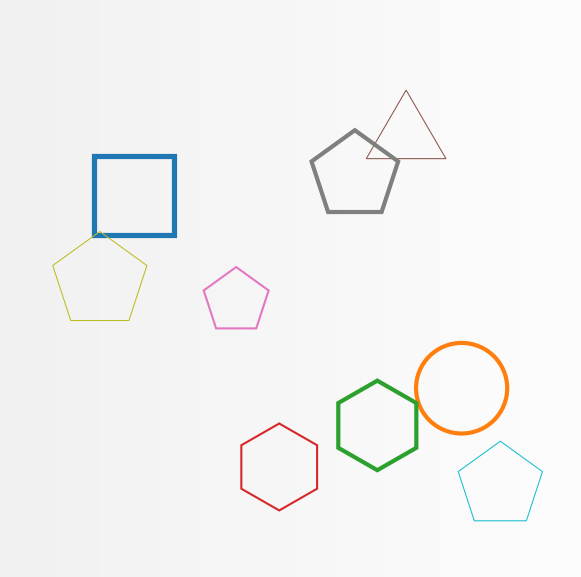[{"shape": "square", "thickness": 2.5, "radius": 0.34, "center": [0.231, 0.66]}, {"shape": "circle", "thickness": 2, "radius": 0.39, "center": [0.794, 0.327]}, {"shape": "hexagon", "thickness": 2, "radius": 0.39, "center": [0.649, 0.262]}, {"shape": "hexagon", "thickness": 1, "radius": 0.38, "center": [0.48, 0.191]}, {"shape": "triangle", "thickness": 0.5, "radius": 0.4, "center": [0.699, 0.764]}, {"shape": "pentagon", "thickness": 1, "radius": 0.29, "center": [0.406, 0.478]}, {"shape": "pentagon", "thickness": 2, "radius": 0.39, "center": [0.61, 0.695]}, {"shape": "pentagon", "thickness": 0.5, "radius": 0.43, "center": [0.172, 0.513]}, {"shape": "pentagon", "thickness": 0.5, "radius": 0.38, "center": [0.861, 0.159]}]